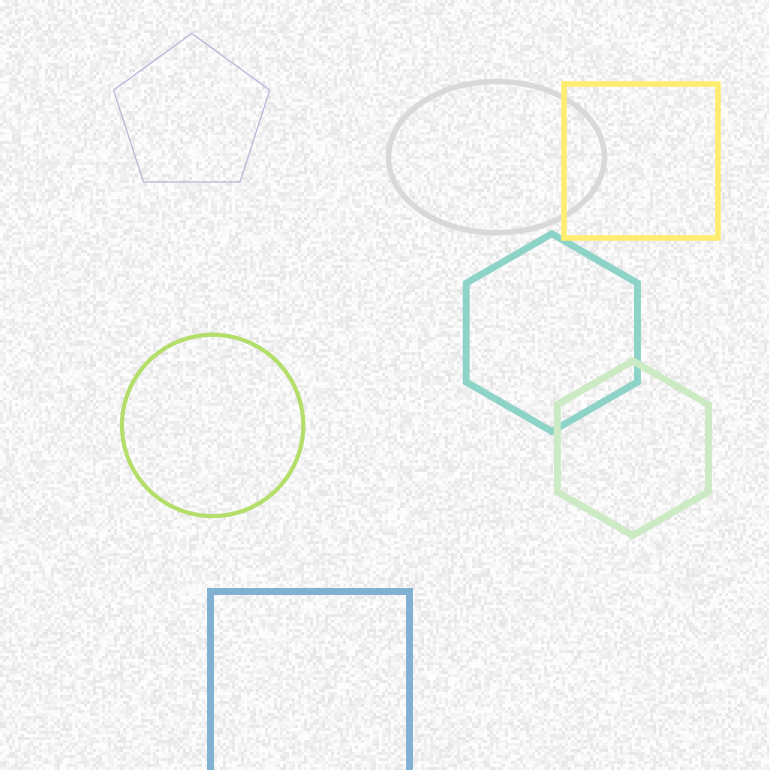[{"shape": "hexagon", "thickness": 2.5, "radius": 0.64, "center": [0.717, 0.568]}, {"shape": "pentagon", "thickness": 0.5, "radius": 0.53, "center": [0.249, 0.85]}, {"shape": "square", "thickness": 2.5, "radius": 0.65, "center": [0.402, 0.103]}, {"shape": "circle", "thickness": 1.5, "radius": 0.59, "center": [0.276, 0.448]}, {"shape": "oval", "thickness": 2, "radius": 0.7, "center": [0.645, 0.796]}, {"shape": "hexagon", "thickness": 2.5, "radius": 0.57, "center": [0.822, 0.418]}, {"shape": "square", "thickness": 2, "radius": 0.5, "center": [0.832, 0.791]}]